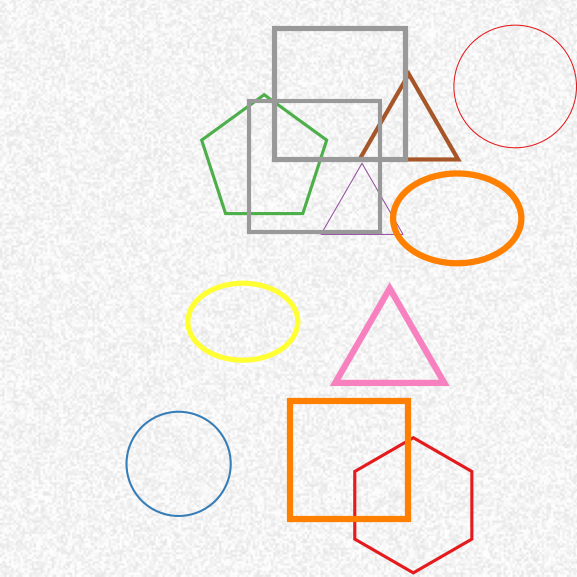[{"shape": "hexagon", "thickness": 1.5, "radius": 0.59, "center": [0.716, 0.124]}, {"shape": "circle", "thickness": 0.5, "radius": 0.53, "center": [0.892, 0.849]}, {"shape": "circle", "thickness": 1, "radius": 0.45, "center": [0.309, 0.196]}, {"shape": "pentagon", "thickness": 1.5, "radius": 0.57, "center": [0.457, 0.721]}, {"shape": "triangle", "thickness": 0.5, "radius": 0.41, "center": [0.627, 0.634]}, {"shape": "square", "thickness": 3, "radius": 0.51, "center": [0.605, 0.203]}, {"shape": "oval", "thickness": 3, "radius": 0.56, "center": [0.792, 0.621]}, {"shape": "oval", "thickness": 2.5, "radius": 0.48, "center": [0.421, 0.442]}, {"shape": "triangle", "thickness": 2, "radius": 0.49, "center": [0.708, 0.772]}, {"shape": "triangle", "thickness": 3, "radius": 0.55, "center": [0.675, 0.391]}, {"shape": "square", "thickness": 2.5, "radius": 0.57, "center": [0.588, 0.837]}, {"shape": "square", "thickness": 2, "radius": 0.57, "center": [0.545, 0.711]}]